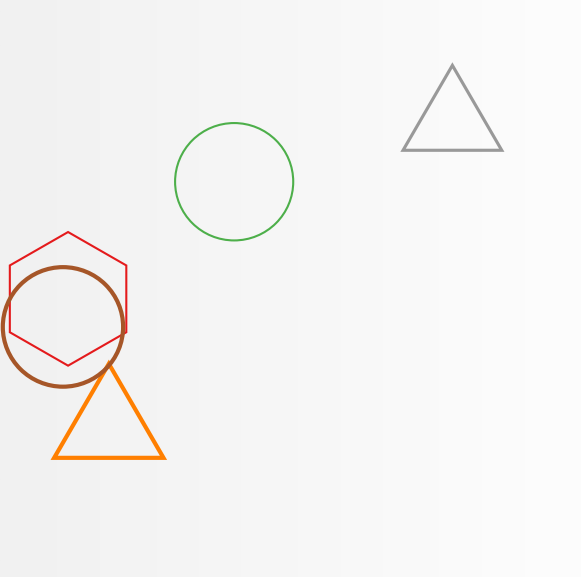[{"shape": "hexagon", "thickness": 1, "radius": 0.58, "center": [0.117, 0.482]}, {"shape": "circle", "thickness": 1, "radius": 0.51, "center": [0.403, 0.684]}, {"shape": "triangle", "thickness": 2, "radius": 0.54, "center": [0.187, 0.261]}, {"shape": "circle", "thickness": 2, "radius": 0.52, "center": [0.108, 0.433]}, {"shape": "triangle", "thickness": 1.5, "radius": 0.49, "center": [0.778, 0.788]}]